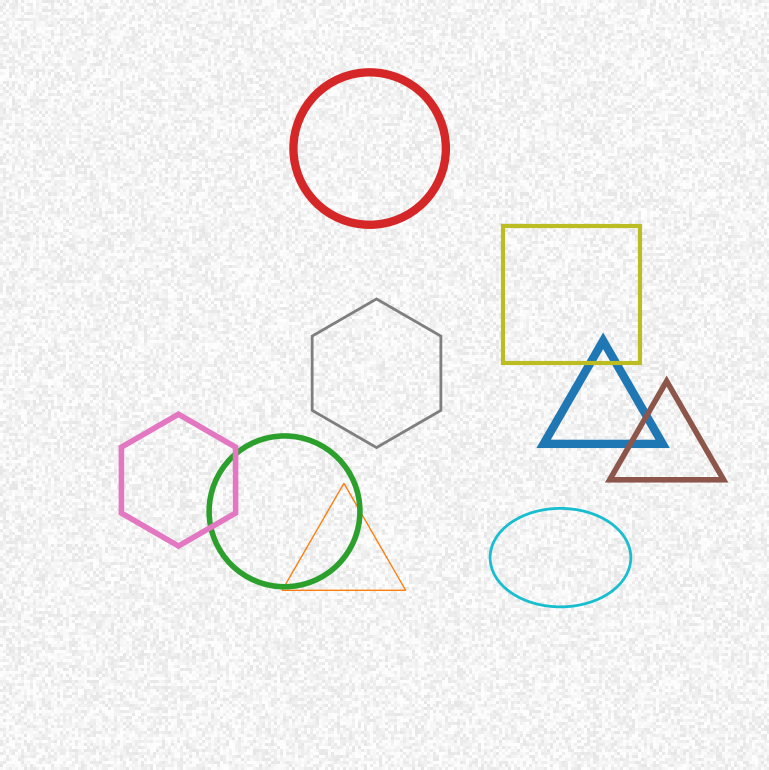[{"shape": "triangle", "thickness": 3, "radius": 0.45, "center": [0.783, 0.468]}, {"shape": "triangle", "thickness": 0.5, "radius": 0.46, "center": [0.447, 0.28]}, {"shape": "circle", "thickness": 2, "radius": 0.49, "center": [0.37, 0.336]}, {"shape": "circle", "thickness": 3, "radius": 0.49, "center": [0.48, 0.807]}, {"shape": "triangle", "thickness": 2, "radius": 0.43, "center": [0.866, 0.42]}, {"shape": "hexagon", "thickness": 2, "radius": 0.43, "center": [0.232, 0.376]}, {"shape": "hexagon", "thickness": 1, "radius": 0.48, "center": [0.489, 0.515]}, {"shape": "square", "thickness": 1.5, "radius": 0.44, "center": [0.742, 0.618]}, {"shape": "oval", "thickness": 1, "radius": 0.46, "center": [0.728, 0.276]}]